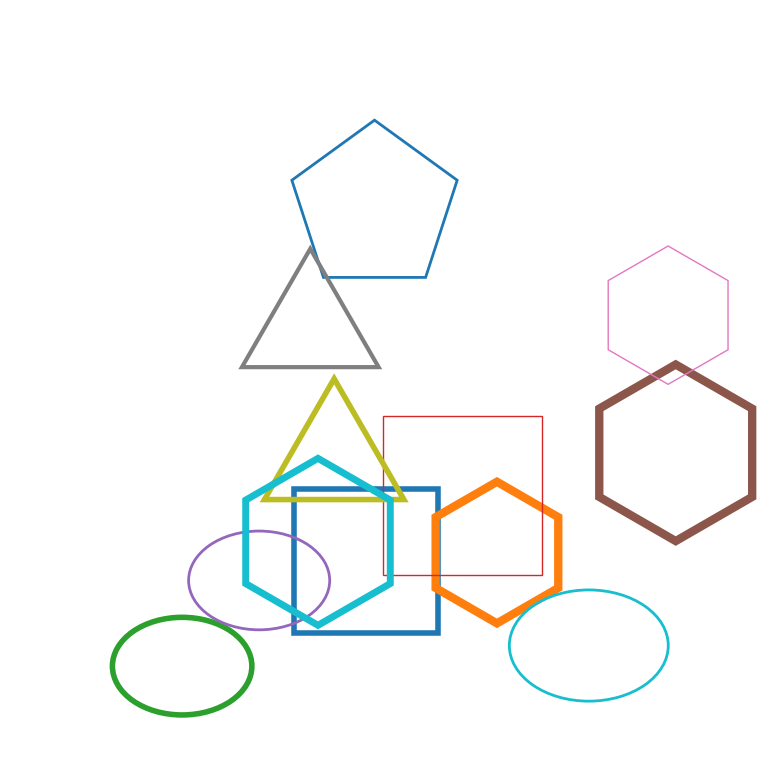[{"shape": "square", "thickness": 2, "radius": 0.47, "center": [0.475, 0.272]}, {"shape": "pentagon", "thickness": 1, "radius": 0.56, "center": [0.486, 0.731]}, {"shape": "hexagon", "thickness": 3, "radius": 0.46, "center": [0.645, 0.282]}, {"shape": "oval", "thickness": 2, "radius": 0.45, "center": [0.237, 0.135]}, {"shape": "square", "thickness": 0.5, "radius": 0.52, "center": [0.6, 0.357]}, {"shape": "oval", "thickness": 1, "radius": 0.46, "center": [0.337, 0.246]}, {"shape": "hexagon", "thickness": 3, "radius": 0.57, "center": [0.878, 0.412]}, {"shape": "hexagon", "thickness": 0.5, "radius": 0.45, "center": [0.868, 0.591]}, {"shape": "triangle", "thickness": 1.5, "radius": 0.51, "center": [0.403, 0.574]}, {"shape": "triangle", "thickness": 2, "radius": 0.52, "center": [0.434, 0.404]}, {"shape": "hexagon", "thickness": 2.5, "radius": 0.54, "center": [0.413, 0.296]}, {"shape": "oval", "thickness": 1, "radius": 0.52, "center": [0.765, 0.162]}]